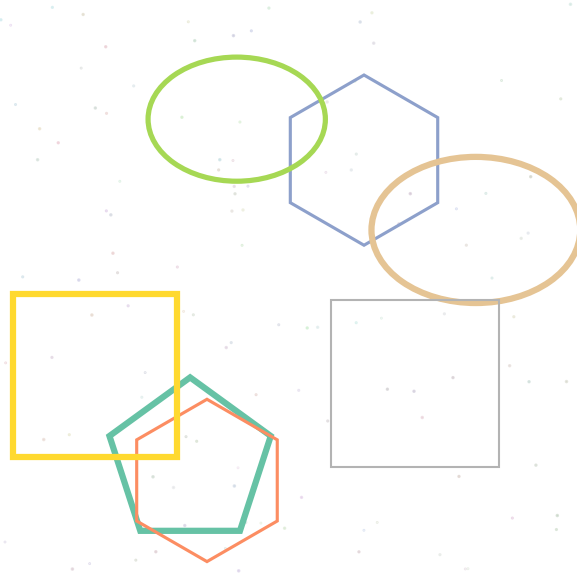[{"shape": "pentagon", "thickness": 3, "radius": 0.73, "center": [0.329, 0.199]}, {"shape": "hexagon", "thickness": 1.5, "radius": 0.7, "center": [0.358, 0.167]}, {"shape": "hexagon", "thickness": 1.5, "radius": 0.74, "center": [0.63, 0.722]}, {"shape": "oval", "thickness": 2.5, "radius": 0.77, "center": [0.41, 0.793]}, {"shape": "square", "thickness": 3, "radius": 0.71, "center": [0.164, 0.349]}, {"shape": "oval", "thickness": 3, "radius": 0.9, "center": [0.824, 0.601]}, {"shape": "square", "thickness": 1, "radius": 0.73, "center": [0.718, 0.335]}]